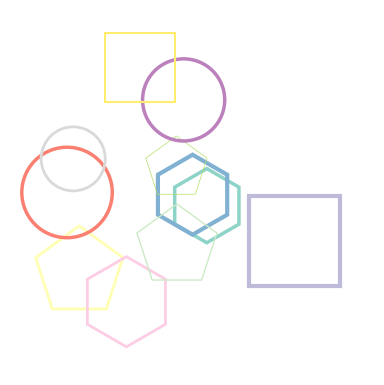[{"shape": "hexagon", "thickness": 2.5, "radius": 0.48, "center": [0.537, 0.466]}, {"shape": "pentagon", "thickness": 2, "radius": 0.6, "center": [0.206, 0.294]}, {"shape": "square", "thickness": 3, "radius": 0.59, "center": [0.765, 0.374]}, {"shape": "circle", "thickness": 2.5, "radius": 0.59, "center": [0.174, 0.5]}, {"shape": "hexagon", "thickness": 3, "radius": 0.52, "center": [0.5, 0.494]}, {"shape": "pentagon", "thickness": 0.5, "radius": 0.42, "center": [0.458, 0.563]}, {"shape": "hexagon", "thickness": 2, "radius": 0.59, "center": [0.328, 0.216]}, {"shape": "circle", "thickness": 2, "radius": 0.42, "center": [0.19, 0.587]}, {"shape": "circle", "thickness": 2.5, "radius": 0.53, "center": [0.477, 0.741]}, {"shape": "pentagon", "thickness": 1, "radius": 0.55, "center": [0.459, 0.361]}, {"shape": "square", "thickness": 1.5, "radius": 0.45, "center": [0.363, 0.824]}]